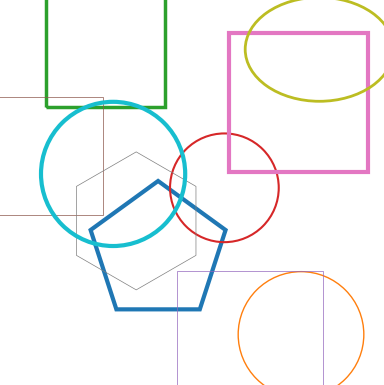[{"shape": "pentagon", "thickness": 3, "radius": 0.92, "center": [0.411, 0.346]}, {"shape": "circle", "thickness": 1, "radius": 0.82, "center": [0.782, 0.131]}, {"shape": "square", "thickness": 2.5, "radius": 0.78, "center": [0.274, 0.877]}, {"shape": "circle", "thickness": 1.5, "radius": 0.71, "center": [0.583, 0.512]}, {"shape": "square", "thickness": 0.5, "radius": 0.95, "center": [0.65, 0.108]}, {"shape": "square", "thickness": 0.5, "radius": 0.77, "center": [0.113, 0.596]}, {"shape": "square", "thickness": 3, "radius": 0.9, "center": [0.774, 0.735]}, {"shape": "hexagon", "thickness": 0.5, "radius": 0.9, "center": [0.354, 0.426]}, {"shape": "oval", "thickness": 2, "radius": 0.96, "center": [0.83, 0.872]}, {"shape": "circle", "thickness": 3, "radius": 0.94, "center": [0.294, 0.548]}]